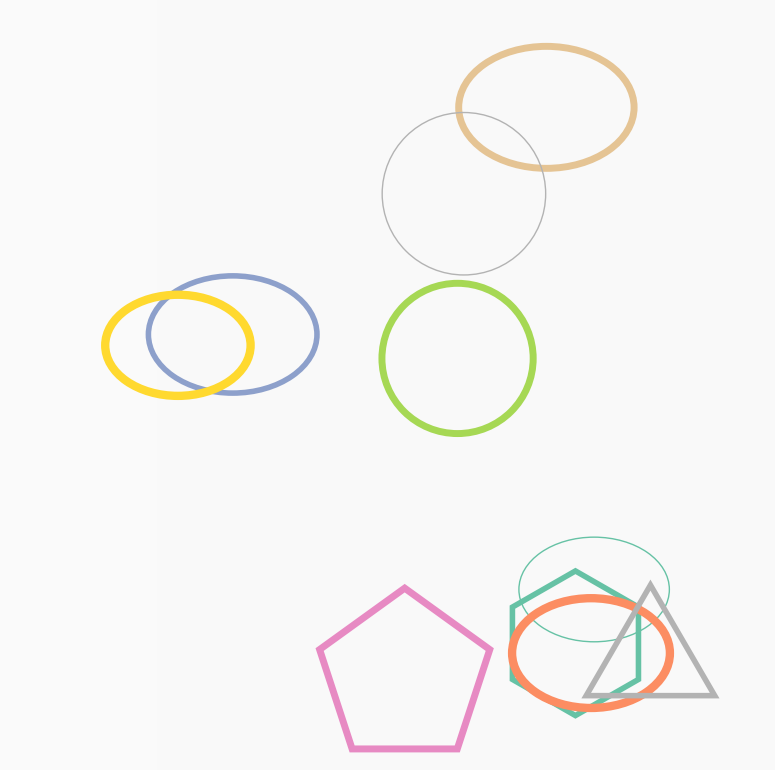[{"shape": "hexagon", "thickness": 2, "radius": 0.47, "center": [0.743, 0.165]}, {"shape": "oval", "thickness": 0.5, "radius": 0.49, "center": [0.767, 0.234]}, {"shape": "oval", "thickness": 3, "radius": 0.51, "center": [0.763, 0.152]}, {"shape": "oval", "thickness": 2, "radius": 0.54, "center": [0.3, 0.566]}, {"shape": "pentagon", "thickness": 2.5, "radius": 0.58, "center": [0.522, 0.121]}, {"shape": "circle", "thickness": 2.5, "radius": 0.49, "center": [0.59, 0.534]}, {"shape": "oval", "thickness": 3, "radius": 0.47, "center": [0.23, 0.552]}, {"shape": "oval", "thickness": 2.5, "radius": 0.57, "center": [0.705, 0.861]}, {"shape": "triangle", "thickness": 2, "radius": 0.48, "center": [0.839, 0.144]}, {"shape": "circle", "thickness": 0.5, "radius": 0.53, "center": [0.599, 0.748]}]